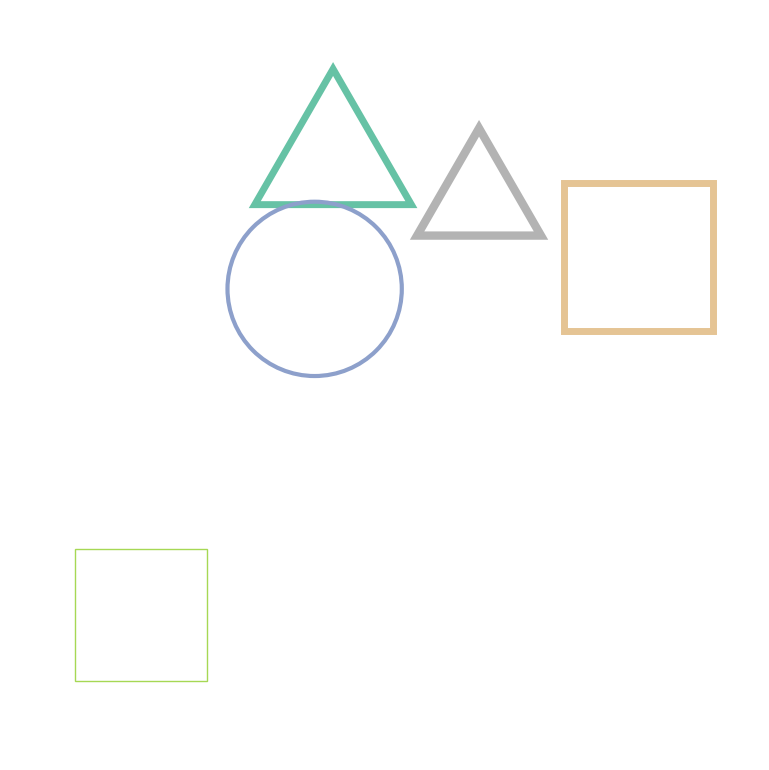[{"shape": "triangle", "thickness": 2.5, "radius": 0.59, "center": [0.433, 0.793]}, {"shape": "circle", "thickness": 1.5, "radius": 0.57, "center": [0.409, 0.625]}, {"shape": "square", "thickness": 0.5, "radius": 0.43, "center": [0.183, 0.201]}, {"shape": "square", "thickness": 2.5, "radius": 0.48, "center": [0.829, 0.666]}, {"shape": "triangle", "thickness": 3, "radius": 0.46, "center": [0.622, 0.74]}]